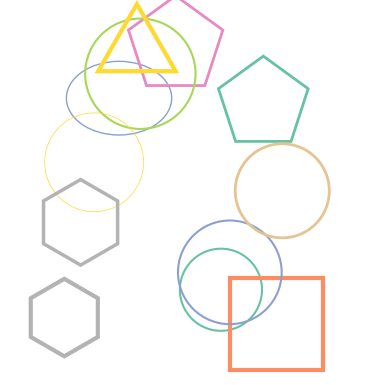[{"shape": "pentagon", "thickness": 2, "radius": 0.61, "center": [0.684, 0.732]}, {"shape": "circle", "thickness": 1.5, "radius": 0.53, "center": [0.574, 0.247]}, {"shape": "square", "thickness": 3, "radius": 0.6, "center": [0.717, 0.159]}, {"shape": "oval", "thickness": 1, "radius": 0.68, "center": [0.309, 0.745]}, {"shape": "circle", "thickness": 1.5, "radius": 0.67, "center": [0.597, 0.293]}, {"shape": "pentagon", "thickness": 2, "radius": 0.64, "center": [0.456, 0.882]}, {"shape": "circle", "thickness": 1.5, "radius": 0.72, "center": [0.365, 0.808]}, {"shape": "triangle", "thickness": 3, "radius": 0.58, "center": [0.356, 0.873]}, {"shape": "circle", "thickness": 0.5, "radius": 0.64, "center": [0.244, 0.578]}, {"shape": "circle", "thickness": 2, "radius": 0.61, "center": [0.733, 0.504]}, {"shape": "hexagon", "thickness": 3, "radius": 0.5, "center": [0.167, 0.175]}, {"shape": "hexagon", "thickness": 2.5, "radius": 0.56, "center": [0.209, 0.423]}]